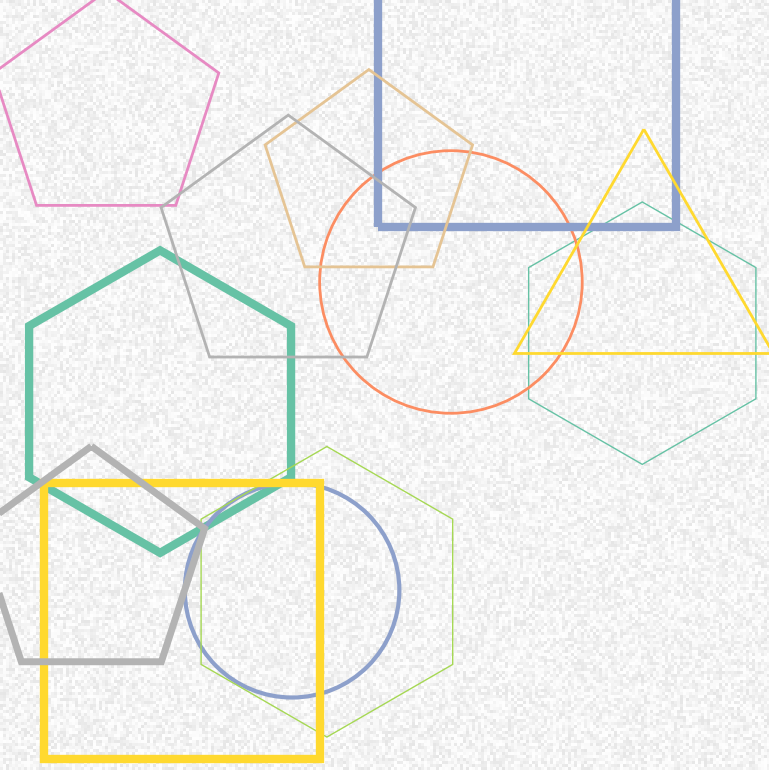[{"shape": "hexagon", "thickness": 0.5, "radius": 0.85, "center": [0.834, 0.567]}, {"shape": "hexagon", "thickness": 3, "radius": 0.98, "center": [0.208, 0.478]}, {"shape": "circle", "thickness": 1, "radius": 0.85, "center": [0.586, 0.634]}, {"shape": "square", "thickness": 3, "radius": 0.97, "center": [0.684, 0.898]}, {"shape": "circle", "thickness": 1.5, "radius": 0.7, "center": [0.379, 0.233]}, {"shape": "pentagon", "thickness": 1, "radius": 0.77, "center": [0.138, 0.858]}, {"shape": "hexagon", "thickness": 0.5, "radius": 0.94, "center": [0.425, 0.231]}, {"shape": "triangle", "thickness": 1, "radius": 0.97, "center": [0.836, 0.638]}, {"shape": "square", "thickness": 3, "radius": 0.9, "center": [0.237, 0.194]}, {"shape": "pentagon", "thickness": 1, "radius": 0.71, "center": [0.479, 0.768]}, {"shape": "pentagon", "thickness": 2.5, "radius": 0.77, "center": [0.119, 0.266]}, {"shape": "pentagon", "thickness": 1, "radius": 0.87, "center": [0.374, 0.677]}]